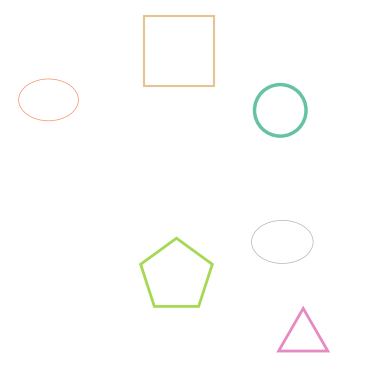[{"shape": "circle", "thickness": 2.5, "radius": 0.33, "center": [0.728, 0.713]}, {"shape": "oval", "thickness": 0.5, "radius": 0.39, "center": [0.126, 0.741]}, {"shape": "triangle", "thickness": 2, "radius": 0.37, "center": [0.788, 0.125]}, {"shape": "pentagon", "thickness": 2, "radius": 0.49, "center": [0.458, 0.283]}, {"shape": "square", "thickness": 1.5, "radius": 0.45, "center": [0.465, 0.867]}, {"shape": "oval", "thickness": 0.5, "radius": 0.4, "center": [0.733, 0.372]}]